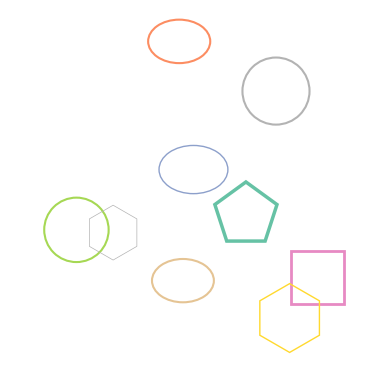[{"shape": "pentagon", "thickness": 2.5, "radius": 0.42, "center": [0.639, 0.442]}, {"shape": "oval", "thickness": 1.5, "radius": 0.4, "center": [0.465, 0.892]}, {"shape": "oval", "thickness": 1, "radius": 0.45, "center": [0.502, 0.56]}, {"shape": "square", "thickness": 2, "radius": 0.34, "center": [0.825, 0.28]}, {"shape": "circle", "thickness": 1.5, "radius": 0.42, "center": [0.199, 0.403]}, {"shape": "hexagon", "thickness": 1, "radius": 0.45, "center": [0.752, 0.174]}, {"shape": "oval", "thickness": 1.5, "radius": 0.4, "center": [0.475, 0.271]}, {"shape": "hexagon", "thickness": 0.5, "radius": 0.36, "center": [0.294, 0.396]}, {"shape": "circle", "thickness": 1.5, "radius": 0.44, "center": [0.717, 0.763]}]